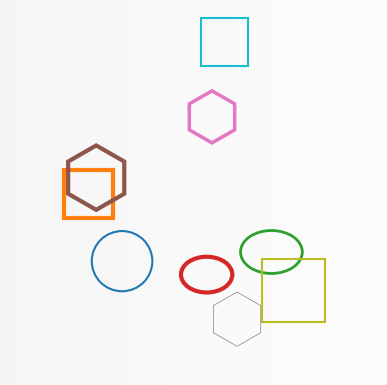[{"shape": "circle", "thickness": 1.5, "radius": 0.39, "center": [0.315, 0.322]}, {"shape": "square", "thickness": 3, "radius": 0.31, "center": [0.228, 0.497]}, {"shape": "oval", "thickness": 2, "radius": 0.4, "center": [0.7, 0.345]}, {"shape": "oval", "thickness": 3, "radius": 0.33, "center": [0.533, 0.287]}, {"shape": "hexagon", "thickness": 3, "radius": 0.42, "center": [0.248, 0.539]}, {"shape": "hexagon", "thickness": 2.5, "radius": 0.34, "center": [0.547, 0.696]}, {"shape": "hexagon", "thickness": 0.5, "radius": 0.35, "center": [0.612, 0.171]}, {"shape": "square", "thickness": 1.5, "radius": 0.41, "center": [0.758, 0.245]}, {"shape": "square", "thickness": 1.5, "radius": 0.31, "center": [0.579, 0.891]}]